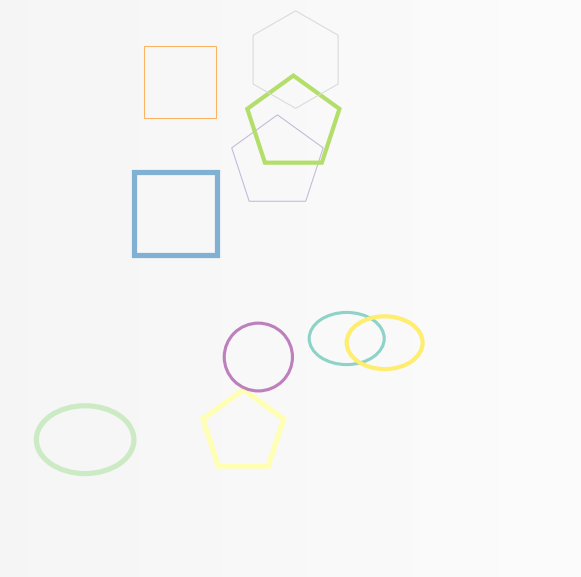[{"shape": "oval", "thickness": 1.5, "radius": 0.32, "center": [0.596, 0.413]}, {"shape": "pentagon", "thickness": 2.5, "radius": 0.37, "center": [0.419, 0.251]}, {"shape": "pentagon", "thickness": 0.5, "radius": 0.41, "center": [0.477, 0.718]}, {"shape": "square", "thickness": 2.5, "radius": 0.36, "center": [0.302, 0.629]}, {"shape": "square", "thickness": 0.5, "radius": 0.31, "center": [0.309, 0.857]}, {"shape": "pentagon", "thickness": 2, "radius": 0.42, "center": [0.505, 0.785]}, {"shape": "hexagon", "thickness": 0.5, "radius": 0.42, "center": [0.509, 0.896]}, {"shape": "circle", "thickness": 1.5, "radius": 0.29, "center": [0.444, 0.381]}, {"shape": "oval", "thickness": 2.5, "radius": 0.42, "center": [0.146, 0.238]}, {"shape": "oval", "thickness": 2, "radius": 0.33, "center": [0.662, 0.406]}]